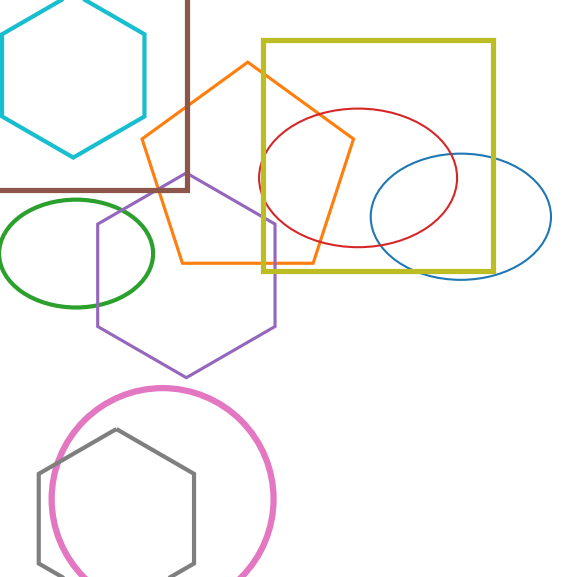[{"shape": "oval", "thickness": 1, "radius": 0.78, "center": [0.798, 0.624]}, {"shape": "pentagon", "thickness": 1.5, "radius": 0.96, "center": [0.429, 0.699]}, {"shape": "oval", "thickness": 2, "radius": 0.67, "center": [0.132, 0.56]}, {"shape": "oval", "thickness": 1, "radius": 0.86, "center": [0.62, 0.691]}, {"shape": "hexagon", "thickness": 1.5, "radius": 0.89, "center": [0.323, 0.522]}, {"shape": "square", "thickness": 2.5, "radius": 0.88, "center": [0.148, 0.846]}, {"shape": "circle", "thickness": 3, "radius": 0.96, "center": [0.282, 0.135]}, {"shape": "hexagon", "thickness": 2, "radius": 0.78, "center": [0.202, 0.101]}, {"shape": "square", "thickness": 2.5, "radius": 1.0, "center": [0.654, 0.73]}, {"shape": "hexagon", "thickness": 2, "radius": 0.71, "center": [0.127, 0.869]}]